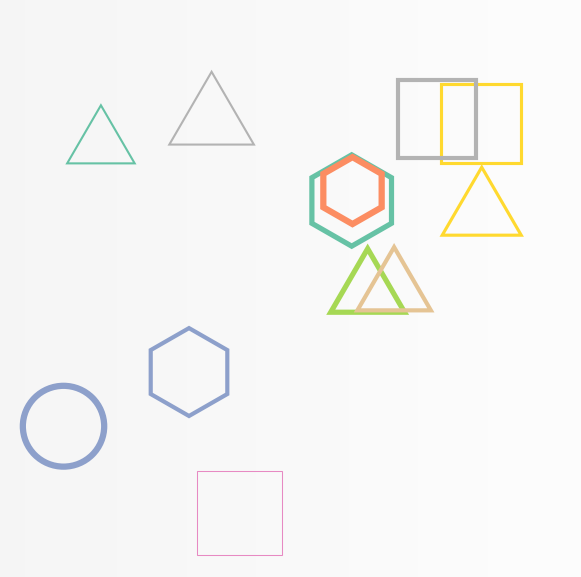[{"shape": "triangle", "thickness": 1, "radius": 0.34, "center": [0.174, 0.75]}, {"shape": "hexagon", "thickness": 2.5, "radius": 0.4, "center": [0.605, 0.652]}, {"shape": "hexagon", "thickness": 3, "radius": 0.29, "center": [0.606, 0.669]}, {"shape": "circle", "thickness": 3, "radius": 0.35, "center": [0.109, 0.261]}, {"shape": "hexagon", "thickness": 2, "radius": 0.38, "center": [0.325, 0.355]}, {"shape": "square", "thickness": 0.5, "radius": 0.37, "center": [0.412, 0.111]}, {"shape": "triangle", "thickness": 2.5, "radius": 0.37, "center": [0.633, 0.495]}, {"shape": "square", "thickness": 1.5, "radius": 0.34, "center": [0.827, 0.785]}, {"shape": "triangle", "thickness": 1.5, "radius": 0.39, "center": [0.829, 0.631]}, {"shape": "triangle", "thickness": 2, "radius": 0.36, "center": [0.678, 0.498]}, {"shape": "triangle", "thickness": 1, "radius": 0.42, "center": [0.364, 0.791]}, {"shape": "square", "thickness": 2, "radius": 0.34, "center": [0.752, 0.793]}]